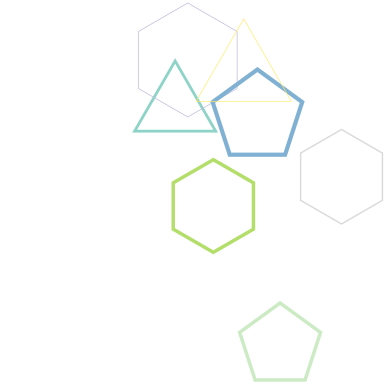[{"shape": "triangle", "thickness": 2, "radius": 0.61, "center": [0.455, 0.72]}, {"shape": "hexagon", "thickness": 0.5, "radius": 0.74, "center": [0.488, 0.844]}, {"shape": "pentagon", "thickness": 3, "radius": 0.61, "center": [0.669, 0.697]}, {"shape": "hexagon", "thickness": 2.5, "radius": 0.6, "center": [0.554, 0.465]}, {"shape": "hexagon", "thickness": 1, "radius": 0.61, "center": [0.887, 0.541]}, {"shape": "pentagon", "thickness": 2.5, "radius": 0.55, "center": [0.728, 0.102]}, {"shape": "triangle", "thickness": 0.5, "radius": 0.71, "center": [0.633, 0.808]}]